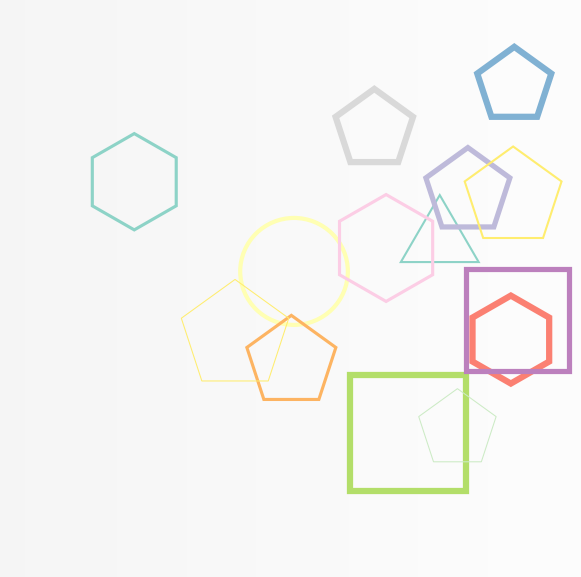[{"shape": "hexagon", "thickness": 1.5, "radius": 0.42, "center": [0.231, 0.684]}, {"shape": "triangle", "thickness": 1, "radius": 0.39, "center": [0.757, 0.584]}, {"shape": "circle", "thickness": 2, "radius": 0.46, "center": [0.506, 0.529]}, {"shape": "pentagon", "thickness": 2.5, "radius": 0.38, "center": [0.805, 0.668]}, {"shape": "hexagon", "thickness": 3, "radius": 0.38, "center": [0.879, 0.411]}, {"shape": "pentagon", "thickness": 3, "radius": 0.33, "center": [0.885, 0.851]}, {"shape": "pentagon", "thickness": 1.5, "radius": 0.4, "center": [0.501, 0.373]}, {"shape": "square", "thickness": 3, "radius": 0.5, "center": [0.702, 0.249]}, {"shape": "hexagon", "thickness": 1.5, "radius": 0.46, "center": [0.664, 0.57]}, {"shape": "pentagon", "thickness": 3, "radius": 0.35, "center": [0.644, 0.775]}, {"shape": "square", "thickness": 2.5, "radius": 0.44, "center": [0.89, 0.445]}, {"shape": "pentagon", "thickness": 0.5, "radius": 0.35, "center": [0.787, 0.256]}, {"shape": "pentagon", "thickness": 0.5, "radius": 0.49, "center": [0.404, 0.418]}, {"shape": "pentagon", "thickness": 1, "radius": 0.44, "center": [0.883, 0.658]}]